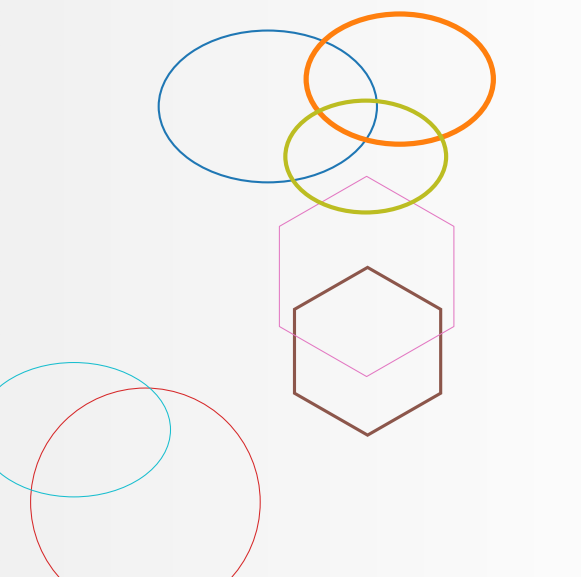[{"shape": "oval", "thickness": 1, "radius": 0.94, "center": [0.461, 0.815]}, {"shape": "oval", "thickness": 2.5, "radius": 0.81, "center": [0.688, 0.862]}, {"shape": "circle", "thickness": 0.5, "radius": 0.99, "center": [0.25, 0.13]}, {"shape": "hexagon", "thickness": 1.5, "radius": 0.73, "center": [0.632, 0.391]}, {"shape": "hexagon", "thickness": 0.5, "radius": 0.87, "center": [0.631, 0.52]}, {"shape": "oval", "thickness": 2, "radius": 0.69, "center": [0.629, 0.728]}, {"shape": "oval", "thickness": 0.5, "radius": 0.83, "center": [0.127, 0.255]}]